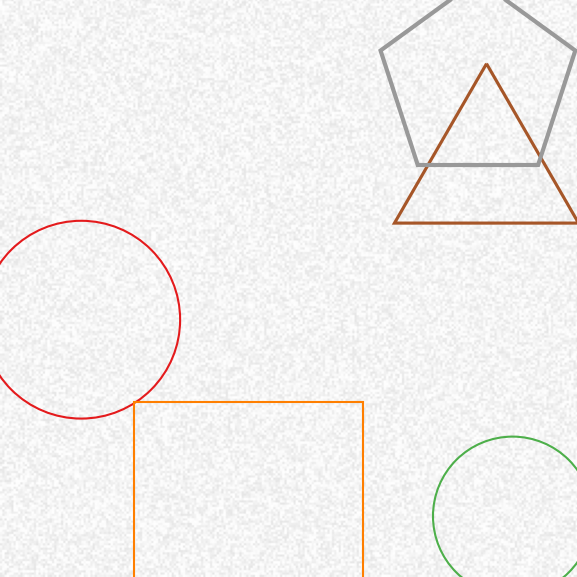[{"shape": "circle", "thickness": 1, "radius": 0.86, "center": [0.141, 0.446]}, {"shape": "circle", "thickness": 1, "radius": 0.69, "center": [0.888, 0.105]}, {"shape": "square", "thickness": 1, "radius": 0.99, "center": [0.43, 0.106]}, {"shape": "triangle", "thickness": 1.5, "radius": 0.92, "center": [0.842, 0.705]}, {"shape": "pentagon", "thickness": 2, "radius": 0.89, "center": [0.828, 0.857]}]